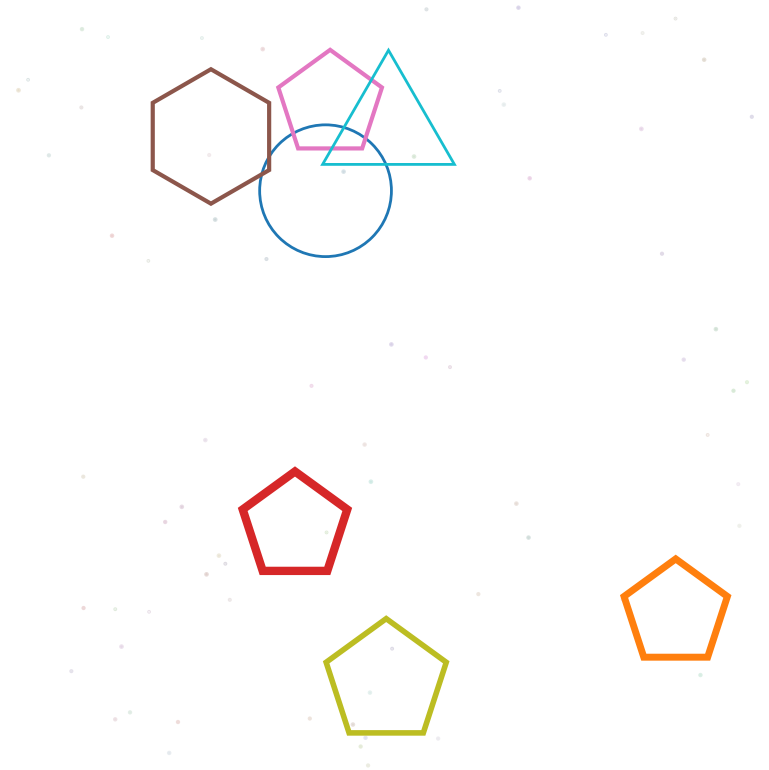[{"shape": "circle", "thickness": 1, "radius": 0.43, "center": [0.423, 0.752]}, {"shape": "pentagon", "thickness": 2.5, "radius": 0.35, "center": [0.878, 0.204]}, {"shape": "pentagon", "thickness": 3, "radius": 0.36, "center": [0.383, 0.316]}, {"shape": "hexagon", "thickness": 1.5, "radius": 0.44, "center": [0.274, 0.823]}, {"shape": "pentagon", "thickness": 1.5, "radius": 0.35, "center": [0.429, 0.864]}, {"shape": "pentagon", "thickness": 2, "radius": 0.41, "center": [0.502, 0.115]}, {"shape": "triangle", "thickness": 1, "radius": 0.49, "center": [0.505, 0.836]}]